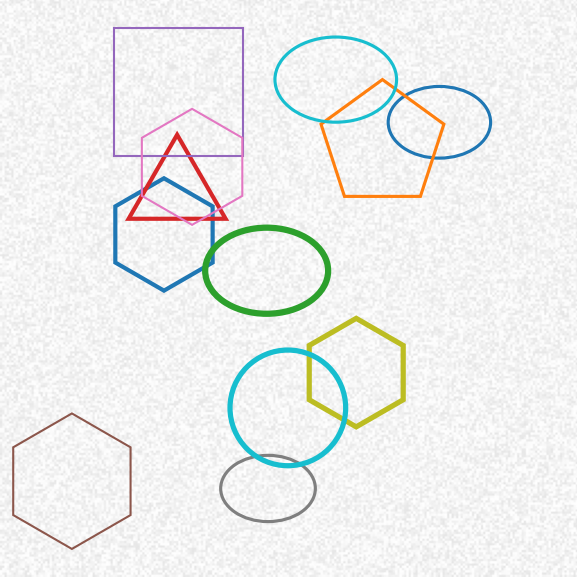[{"shape": "oval", "thickness": 1.5, "radius": 0.44, "center": [0.761, 0.787]}, {"shape": "hexagon", "thickness": 2, "radius": 0.49, "center": [0.284, 0.593]}, {"shape": "pentagon", "thickness": 1.5, "radius": 0.56, "center": [0.662, 0.75]}, {"shape": "oval", "thickness": 3, "radius": 0.53, "center": [0.462, 0.53]}, {"shape": "triangle", "thickness": 2, "radius": 0.48, "center": [0.307, 0.669]}, {"shape": "square", "thickness": 1, "radius": 0.56, "center": [0.309, 0.84]}, {"shape": "hexagon", "thickness": 1, "radius": 0.59, "center": [0.124, 0.166]}, {"shape": "hexagon", "thickness": 1, "radius": 0.5, "center": [0.333, 0.71]}, {"shape": "oval", "thickness": 1.5, "radius": 0.41, "center": [0.464, 0.153]}, {"shape": "hexagon", "thickness": 2.5, "radius": 0.47, "center": [0.617, 0.354]}, {"shape": "oval", "thickness": 1.5, "radius": 0.53, "center": [0.581, 0.861]}, {"shape": "circle", "thickness": 2.5, "radius": 0.5, "center": [0.498, 0.293]}]